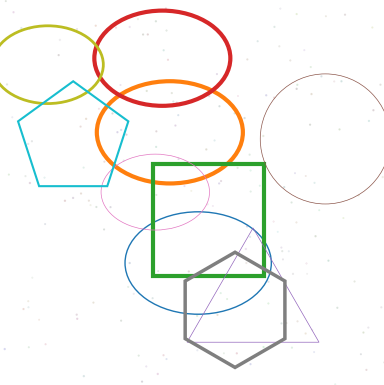[{"shape": "oval", "thickness": 1, "radius": 0.95, "center": [0.515, 0.317]}, {"shape": "oval", "thickness": 3, "radius": 0.95, "center": [0.441, 0.656]}, {"shape": "square", "thickness": 3, "radius": 0.73, "center": [0.541, 0.429]}, {"shape": "oval", "thickness": 3, "radius": 0.88, "center": [0.422, 0.849]}, {"shape": "triangle", "thickness": 0.5, "radius": 0.99, "center": [0.657, 0.21]}, {"shape": "circle", "thickness": 0.5, "radius": 0.84, "center": [0.845, 0.639]}, {"shape": "oval", "thickness": 0.5, "radius": 0.7, "center": [0.403, 0.501]}, {"shape": "hexagon", "thickness": 2.5, "radius": 0.75, "center": [0.61, 0.195]}, {"shape": "oval", "thickness": 2, "radius": 0.72, "center": [0.124, 0.832]}, {"shape": "pentagon", "thickness": 1.5, "radius": 0.75, "center": [0.19, 0.638]}]